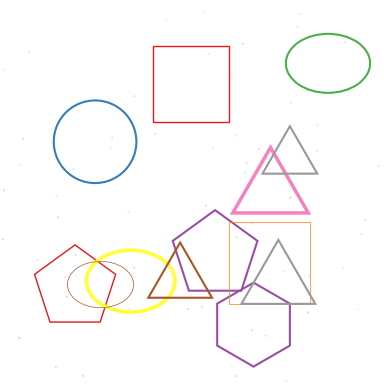[{"shape": "pentagon", "thickness": 1, "radius": 0.55, "center": [0.195, 0.253]}, {"shape": "square", "thickness": 1, "radius": 0.49, "center": [0.497, 0.783]}, {"shape": "circle", "thickness": 1.5, "radius": 0.54, "center": [0.247, 0.632]}, {"shape": "oval", "thickness": 1.5, "radius": 0.55, "center": [0.852, 0.836]}, {"shape": "pentagon", "thickness": 1.5, "radius": 0.58, "center": [0.559, 0.339]}, {"shape": "hexagon", "thickness": 1.5, "radius": 0.55, "center": [0.659, 0.157]}, {"shape": "square", "thickness": 0.5, "radius": 0.53, "center": [0.7, 0.317]}, {"shape": "oval", "thickness": 2.5, "radius": 0.57, "center": [0.34, 0.27]}, {"shape": "triangle", "thickness": 1.5, "radius": 0.48, "center": [0.468, 0.274]}, {"shape": "oval", "thickness": 0.5, "radius": 0.43, "center": [0.261, 0.261]}, {"shape": "triangle", "thickness": 2.5, "radius": 0.57, "center": [0.703, 0.504]}, {"shape": "triangle", "thickness": 1.5, "radius": 0.55, "center": [0.723, 0.266]}, {"shape": "triangle", "thickness": 1.5, "radius": 0.41, "center": [0.753, 0.59]}]